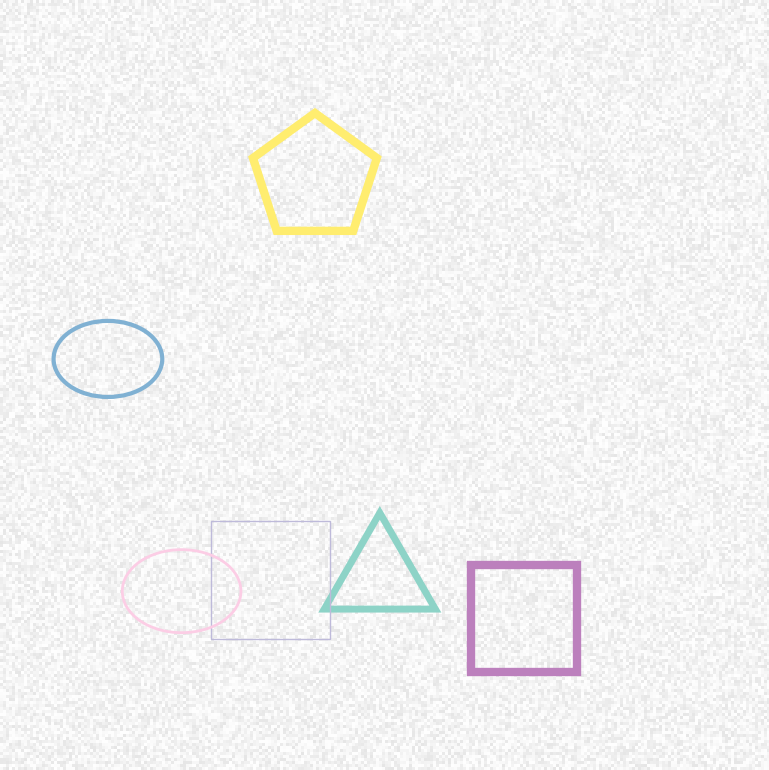[{"shape": "triangle", "thickness": 2.5, "radius": 0.42, "center": [0.493, 0.251]}, {"shape": "square", "thickness": 0.5, "radius": 0.38, "center": [0.351, 0.247]}, {"shape": "oval", "thickness": 1.5, "radius": 0.35, "center": [0.14, 0.534]}, {"shape": "oval", "thickness": 1, "radius": 0.39, "center": [0.236, 0.232]}, {"shape": "square", "thickness": 3, "radius": 0.35, "center": [0.681, 0.197]}, {"shape": "pentagon", "thickness": 3, "radius": 0.42, "center": [0.409, 0.769]}]